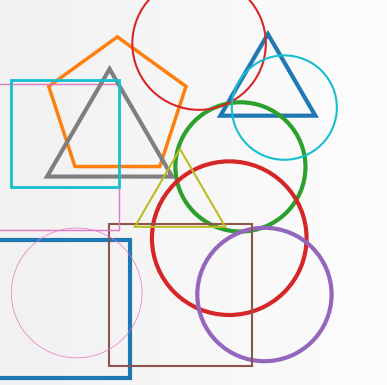[{"shape": "square", "thickness": 3, "radius": 0.9, "center": [0.156, 0.198]}, {"shape": "triangle", "thickness": 3, "radius": 0.71, "center": [0.691, 0.77]}, {"shape": "pentagon", "thickness": 2.5, "radius": 0.93, "center": [0.303, 0.718]}, {"shape": "circle", "thickness": 3, "radius": 0.84, "center": [0.62, 0.566]}, {"shape": "circle", "thickness": 3, "radius": 1.0, "center": [0.592, 0.381]}, {"shape": "circle", "thickness": 1.5, "radius": 0.86, "center": [0.514, 0.887]}, {"shape": "circle", "thickness": 3, "radius": 0.87, "center": [0.682, 0.235]}, {"shape": "square", "thickness": 1.5, "radius": 0.92, "center": [0.466, 0.234]}, {"shape": "circle", "thickness": 0.5, "radius": 0.84, "center": [0.198, 0.239]}, {"shape": "square", "thickness": 1, "radius": 0.95, "center": [0.118, 0.592]}, {"shape": "triangle", "thickness": 3, "radius": 0.93, "center": [0.283, 0.635]}, {"shape": "triangle", "thickness": 1.5, "radius": 0.67, "center": [0.465, 0.478]}, {"shape": "circle", "thickness": 1.5, "radius": 0.68, "center": [0.734, 0.721]}, {"shape": "square", "thickness": 2, "radius": 0.69, "center": [0.168, 0.653]}]